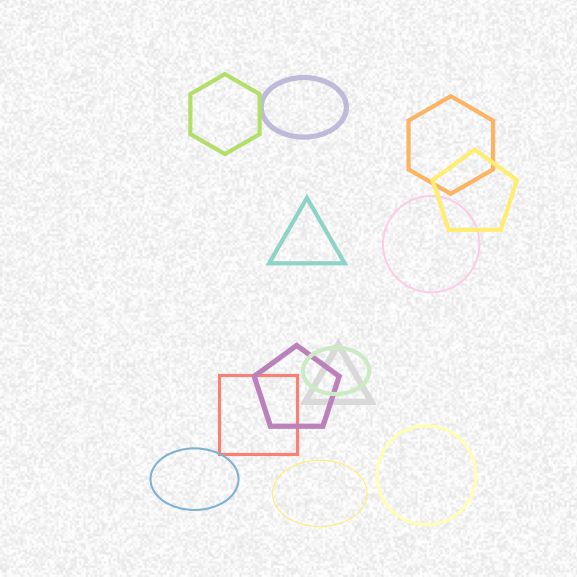[{"shape": "triangle", "thickness": 2, "radius": 0.38, "center": [0.531, 0.581]}, {"shape": "circle", "thickness": 1.5, "radius": 0.43, "center": [0.738, 0.176]}, {"shape": "oval", "thickness": 2.5, "radius": 0.37, "center": [0.526, 0.813]}, {"shape": "square", "thickness": 1.5, "radius": 0.34, "center": [0.447, 0.281]}, {"shape": "oval", "thickness": 1, "radius": 0.38, "center": [0.337, 0.169]}, {"shape": "hexagon", "thickness": 2, "radius": 0.42, "center": [0.781, 0.748]}, {"shape": "hexagon", "thickness": 2, "radius": 0.35, "center": [0.39, 0.802]}, {"shape": "circle", "thickness": 1, "radius": 0.42, "center": [0.747, 0.576]}, {"shape": "triangle", "thickness": 3, "radius": 0.33, "center": [0.586, 0.336]}, {"shape": "pentagon", "thickness": 2.5, "radius": 0.39, "center": [0.514, 0.324]}, {"shape": "oval", "thickness": 2, "radius": 0.29, "center": [0.582, 0.357]}, {"shape": "oval", "thickness": 0.5, "radius": 0.41, "center": [0.554, 0.145]}, {"shape": "pentagon", "thickness": 2, "radius": 0.38, "center": [0.822, 0.663]}]